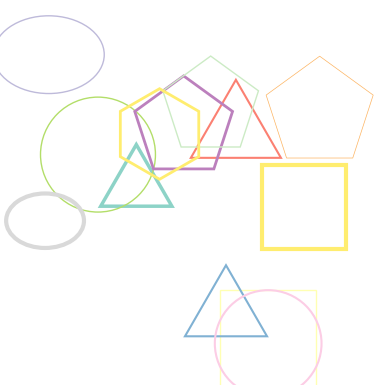[{"shape": "triangle", "thickness": 2.5, "radius": 0.53, "center": [0.354, 0.518]}, {"shape": "square", "thickness": 1, "radius": 0.62, "center": [0.695, 0.123]}, {"shape": "oval", "thickness": 1, "radius": 0.72, "center": [0.127, 0.858]}, {"shape": "triangle", "thickness": 1.5, "radius": 0.68, "center": [0.613, 0.658]}, {"shape": "triangle", "thickness": 1.5, "radius": 0.62, "center": [0.587, 0.188]}, {"shape": "pentagon", "thickness": 0.5, "radius": 0.73, "center": [0.83, 0.708]}, {"shape": "circle", "thickness": 1, "radius": 0.75, "center": [0.254, 0.598]}, {"shape": "circle", "thickness": 1.5, "radius": 0.69, "center": [0.697, 0.108]}, {"shape": "oval", "thickness": 3, "radius": 0.51, "center": [0.117, 0.427]}, {"shape": "pentagon", "thickness": 2, "radius": 0.67, "center": [0.477, 0.669]}, {"shape": "pentagon", "thickness": 1, "radius": 0.65, "center": [0.547, 0.724]}, {"shape": "square", "thickness": 3, "radius": 0.54, "center": [0.79, 0.463]}, {"shape": "hexagon", "thickness": 2, "radius": 0.59, "center": [0.414, 0.652]}]